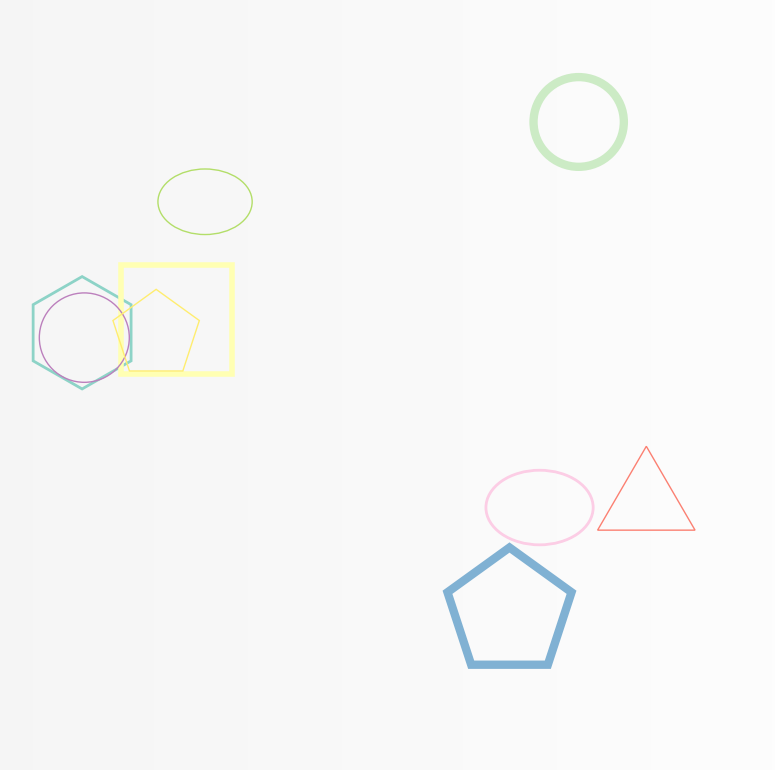[{"shape": "hexagon", "thickness": 1, "radius": 0.36, "center": [0.106, 0.568]}, {"shape": "square", "thickness": 2, "radius": 0.36, "center": [0.228, 0.585]}, {"shape": "triangle", "thickness": 0.5, "radius": 0.36, "center": [0.834, 0.348]}, {"shape": "pentagon", "thickness": 3, "radius": 0.42, "center": [0.657, 0.205]}, {"shape": "oval", "thickness": 0.5, "radius": 0.3, "center": [0.265, 0.738]}, {"shape": "oval", "thickness": 1, "radius": 0.35, "center": [0.696, 0.341]}, {"shape": "circle", "thickness": 0.5, "radius": 0.29, "center": [0.109, 0.562]}, {"shape": "circle", "thickness": 3, "radius": 0.29, "center": [0.747, 0.842]}, {"shape": "pentagon", "thickness": 0.5, "radius": 0.29, "center": [0.201, 0.566]}]